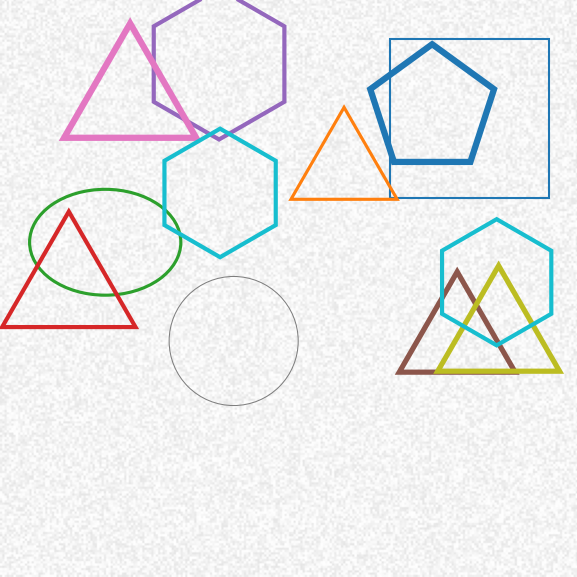[{"shape": "pentagon", "thickness": 3, "radius": 0.56, "center": [0.748, 0.81]}, {"shape": "square", "thickness": 1, "radius": 0.69, "center": [0.813, 0.793]}, {"shape": "triangle", "thickness": 1.5, "radius": 0.53, "center": [0.596, 0.707]}, {"shape": "oval", "thickness": 1.5, "radius": 0.65, "center": [0.182, 0.58]}, {"shape": "triangle", "thickness": 2, "radius": 0.67, "center": [0.119, 0.499]}, {"shape": "hexagon", "thickness": 2, "radius": 0.65, "center": [0.379, 0.888]}, {"shape": "triangle", "thickness": 2.5, "radius": 0.58, "center": [0.792, 0.413]}, {"shape": "triangle", "thickness": 3, "radius": 0.66, "center": [0.225, 0.827]}, {"shape": "circle", "thickness": 0.5, "radius": 0.56, "center": [0.405, 0.409]}, {"shape": "triangle", "thickness": 2.5, "radius": 0.61, "center": [0.863, 0.417]}, {"shape": "hexagon", "thickness": 2, "radius": 0.56, "center": [0.381, 0.665]}, {"shape": "hexagon", "thickness": 2, "radius": 0.55, "center": [0.86, 0.51]}]